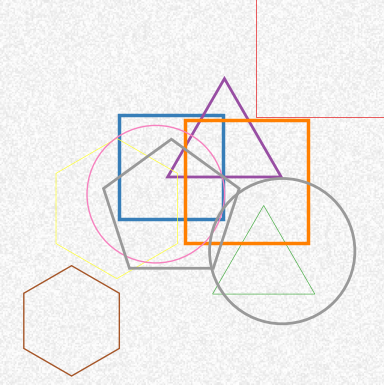[{"shape": "square", "thickness": 0.5, "radius": 0.93, "center": [0.85, 0.881]}, {"shape": "square", "thickness": 2.5, "radius": 0.67, "center": [0.444, 0.567]}, {"shape": "triangle", "thickness": 0.5, "radius": 0.77, "center": [0.685, 0.313]}, {"shape": "triangle", "thickness": 2, "radius": 0.85, "center": [0.583, 0.625]}, {"shape": "square", "thickness": 2.5, "radius": 0.8, "center": [0.64, 0.528]}, {"shape": "hexagon", "thickness": 0.5, "radius": 0.91, "center": [0.303, 0.459]}, {"shape": "hexagon", "thickness": 1, "radius": 0.72, "center": [0.186, 0.167]}, {"shape": "circle", "thickness": 1, "radius": 0.89, "center": [0.405, 0.496]}, {"shape": "circle", "thickness": 2, "radius": 0.94, "center": [0.733, 0.348]}, {"shape": "pentagon", "thickness": 2, "radius": 0.93, "center": [0.445, 0.453]}]